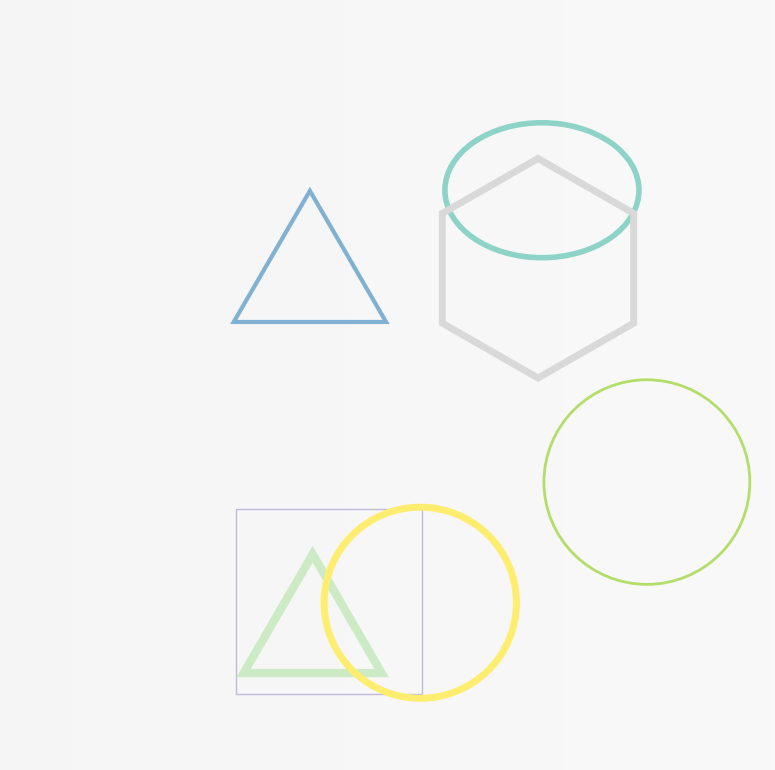[{"shape": "oval", "thickness": 2, "radius": 0.63, "center": [0.699, 0.753]}, {"shape": "square", "thickness": 0.5, "radius": 0.6, "center": [0.425, 0.219]}, {"shape": "triangle", "thickness": 1.5, "radius": 0.57, "center": [0.4, 0.639]}, {"shape": "circle", "thickness": 1, "radius": 0.66, "center": [0.835, 0.374]}, {"shape": "hexagon", "thickness": 2.5, "radius": 0.71, "center": [0.694, 0.652]}, {"shape": "triangle", "thickness": 3, "radius": 0.51, "center": [0.403, 0.177]}, {"shape": "circle", "thickness": 2.5, "radius": 0.62, "center": [0.542, 0.217]}]